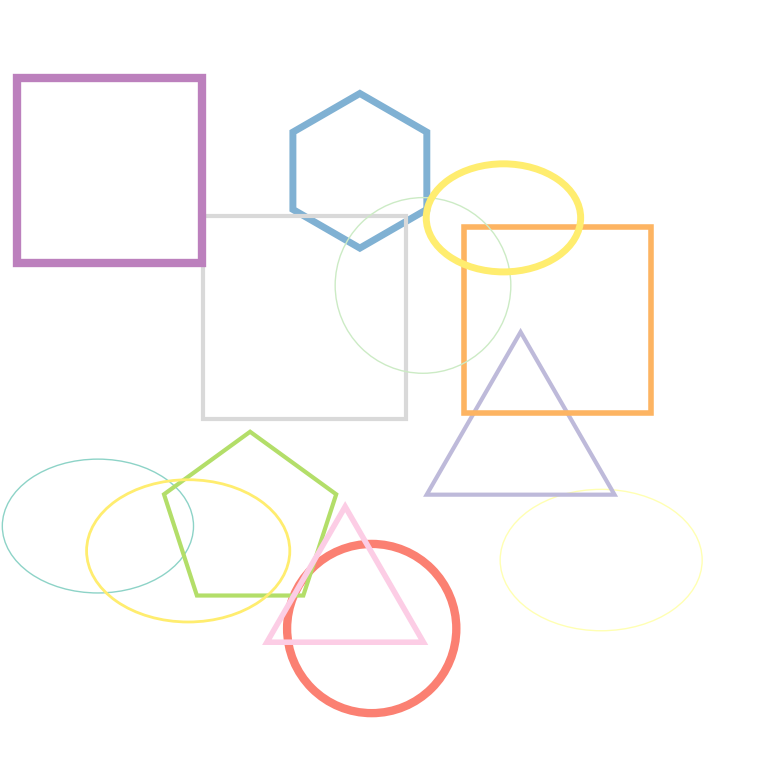[{"shape": "oval", "thickness": 0.5, "radius": 0.62, "center": [0.127, 0.317]}, {"shape": "oval", "thickness": 0.5, "radius": 0.66, "center": [0.781, 0.273]}, {"shape": "triangle", "thickness": 1.5, "radius": 0.7, "center": [0.676, 0.428]}, {"shape": "circle", "thickness": 3, "radius": 0.55, "center": [0.483, 0.184]}, {"shape": "hexagon", "thickness": 2.5, "radius": 0.5, "center": [0.467, 0.778]}, {"shape": "square", "thickness": 2, "radius": 0.61, "center": [0.724, 0.584]}, {"shape": "pentagon", "thickness": 1.5, "radius": 0.59, "center": [0.325, 0.322]}, {"shape": "triangle", "thickness": 2, "radius": 0.59, "center": [0.448, 0.225]}, {"shape": "square", "thickness": 1.5, "radius": 0.66, "center": [0.395, 0.588]}, {"shape": "square", "thickness": 3, "radius": 0.6, "center": [0.142, 0.778]}, {"shape": "circle", "thickness": 0.5, "radius": 0.57, "center": [0.549, 0.629]}, {"shape": "oval", "thickness": 2.5, "radius": 0.5, "center": [0.654, 0.717]}, {"shape": "oval", "thickness": 1, "radius": 0.66, "center": [0.244, 0.285]}]